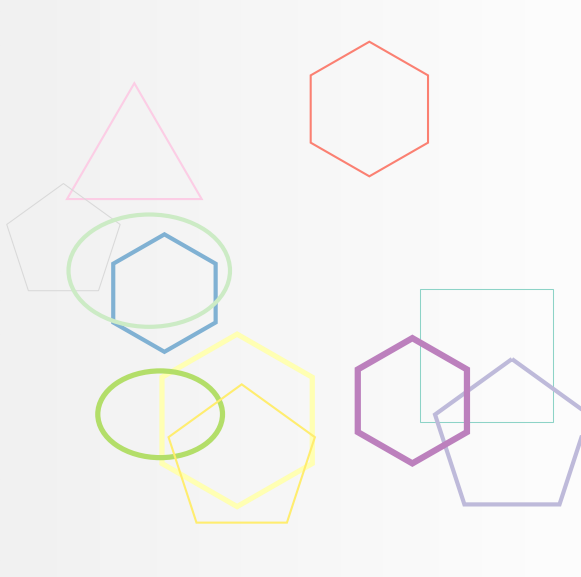[{"shape": "square", "thickness": 0.5, "radius": 0.57, "center": [0.837, 0.383]}, {"shape": "hexagon", "thickness": 2.5, "radius": 0.75, "center": [0.408, 0.271]}, {"shape": "pentagon", "thickness": 2, "radius": 0.7, "center": [0.881, 0.238]}, {"shape": "hexagon", "thickness": 1, "radius": 0.58, "center": [0.635, 0.81]}, {"shape": "hexagon", "thickness": 2, "radius": 0.51, "center": [0.283, 0.492]}, {"shape": "oval", "thickness": 2.5, "radius": 0.54, "center": [0.276, 0.282]}, {"shape": "triangle", "thickness": 1, "radius": 0.67, "center": [0.231, 0.721]}, {"shape": "pentagon", "thickness": 0.5, "radius": 0.51, "center": [0.109, 0.579]}, {"shape": "hexagon", "thickness": 3, "radius": 0.54, "center": [0.709, 0.305]}, {"shape": "oval", "thickness": 2, "radius": 0.69, "center": [0.257, 0.53]}, {"shape": "pentagon", "thickness": 1, "radius": 0.66, "center": [0.416, 0.201]}]